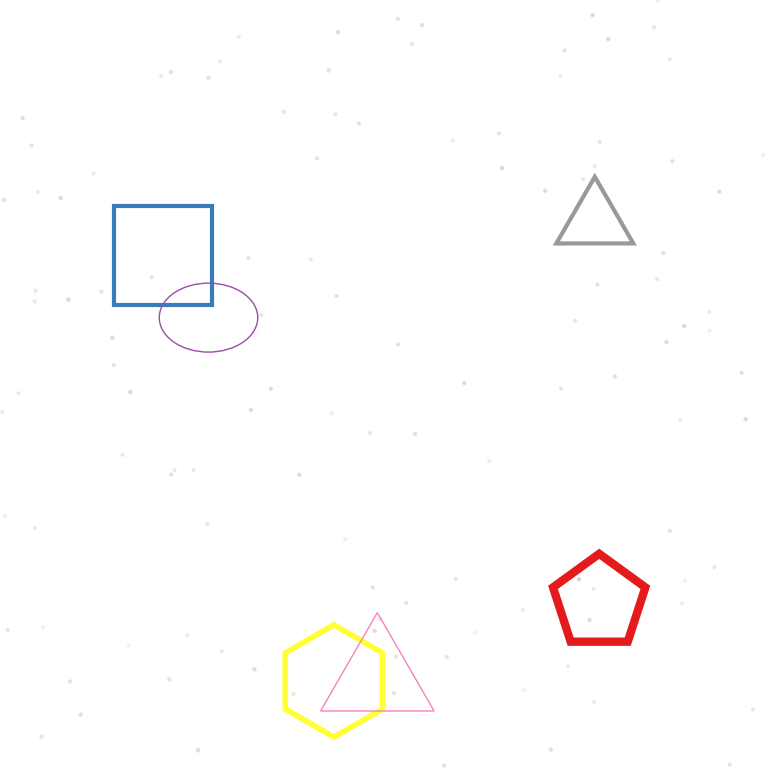[{"shape": "pentagon", "thickness": 3, "radius": 0.32, "center": [0.778, 0.218]}, {"shape": "square", "thickness": 1.5, "radius": 0.32, "center": [0.212, 0.668]}, {"shape": "oval", "thickness": 0.5, "radius": 0.32, "center": [0.271, 0.588]}, {"shape": "hexagon", "thickness": 2, "radius": 0.36, "center": [0.434, 0.116]}, {"shape": "triangle", "thickness": 0.5, "radius": 0.43, "center": [0.49, 0.119]}, {"shape": "triangle", "thickness": 1.5, "radius": 0.29, "center": [0.772, 0.713]}]